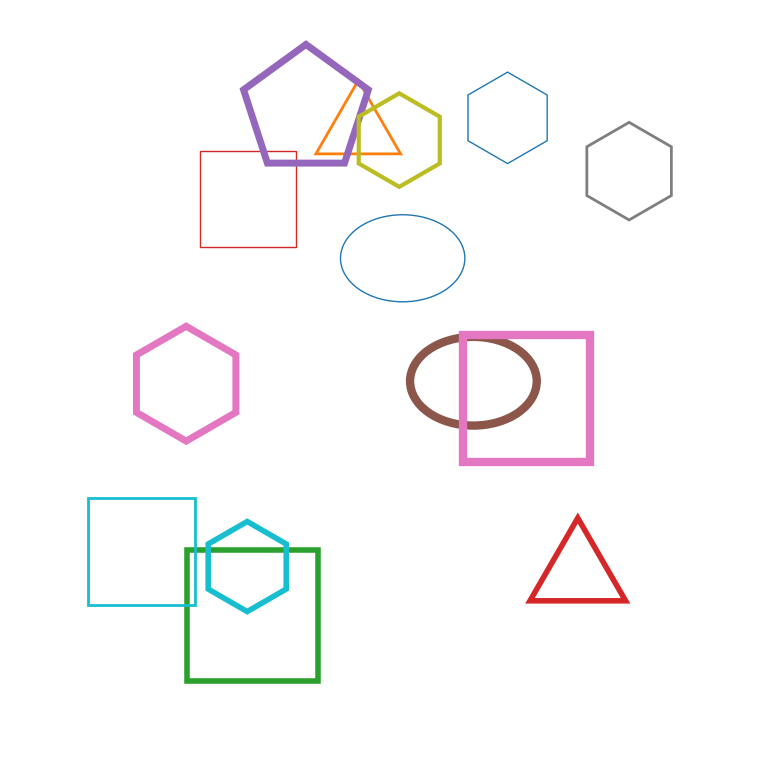[{"shape": "hexagon", "thickness": 0.5, "radius": 0.3, "center": [0.659, 0.847]}, {"shape": "oval", "thickness": 0.5, "radius": 0.4, "center": [0.523, 0.665]}, {"shape": "triangle", "thickness": 1, "radius": 0.32, "center": [0.465, 0.832]}, {"shape": "square", "thickness": 2, "radius": 0.42, "center": [0.328, 0.201]}, {"shape": "square", "thickness": 0.5, "radius": 0.31, "center": [0.322, 0.742]}, {"shape": "triangle", "thickness": 2, "radius": 0.36, "center": [0.75, 0.256]}, {"shape": "pentagon", "thickness": 2.5, "radius": 0.43, "center": [0.397, 0.857]}, {"shape": "oval", "thickness": 3, "radius": 0.41, "center": [0.615, 0.505]}, {"shape": "square", "thickness": 3, "radius": 0.41, "center": [0.684, 0.483]}, {"shape": "hexagon", "thickness": 2.5, "radius": 0.37, "center": [0.242, 0.502]}, {"shape": "hexagon", "thickness": 1, "radius": 0.32, "center": [0.817, 0.778]}, {"shape": "hexagon", "thickness": 1.5, "radius": 0.3, "center": [0.519, 0.818]}, {"shape": "hexagon", "thickness": 2, "radius": 0.29, "center": [0.321, 0.264]}, {"shape": "square", "thickness": 1, "radius": 0.35, "center": [0.183, 0.284]}]